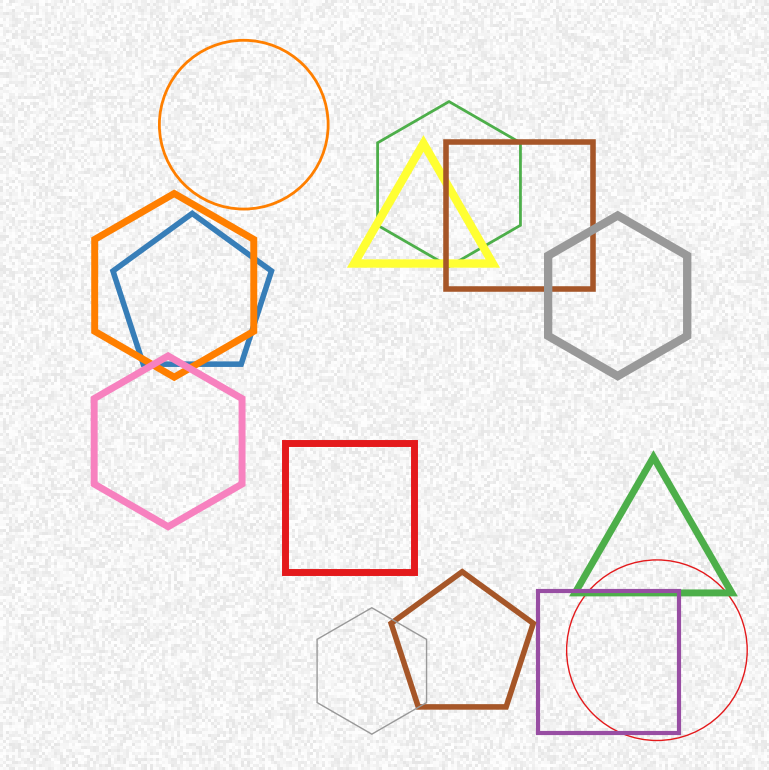[{"shape": "square", "thickness": 2.5, "radius": 0.42, "center": [0.454, 0.341]}, {"shape": "circle", "thickness": 0.5, "radius": 0.59, "center": [0.853, 0.156]}, {"shape": "pentagon", "thickness": 2, "radius": 0.54, "center": [0.25, 0.615]}, {"shape": "triangle", "thickness": 2.5, "radius": 0.59, "center": [0.849, 0.289]}, {"shape": "hexagon", "thickness": 1, "radius": 0.54, "center": [0.583, 0.761]}, {"shape": "square", "thickness": 1.5, "radius": 0.46, "center": [0.79, 0.14]}, {"shape": "hexagon", "thickness": 2.5, "radius": 0.6, "center": [0.226, 0.629]}, {"shape": "circle", "thickness": 1, "radius": 0.55, "center": [0.317, 0.838]}, {"shape": "triangle", "thickness": 3, "radius": 0.52, "center": [0.55, 0.71]}, {"shape": "square", "thickness": 2, "radius": 0.48, "center": [0.675, 0.72]}, {"shape": "pentagon", "thickness": 2, "radius": 0.49, "center": [0.6, 0.16]}, {"shape": "hexagon", "thickness": 2.5, "radius": 0.55, "center": [0.218, 0.427]}, {"shape": "hexagon", "thickness": 3, "radius": 0.52, "center": [0.802, 0.616]}, {"shape": "hexagon", "thickness": 0.5, "radius": 0.41, "center": [0.483, 0.129]}]